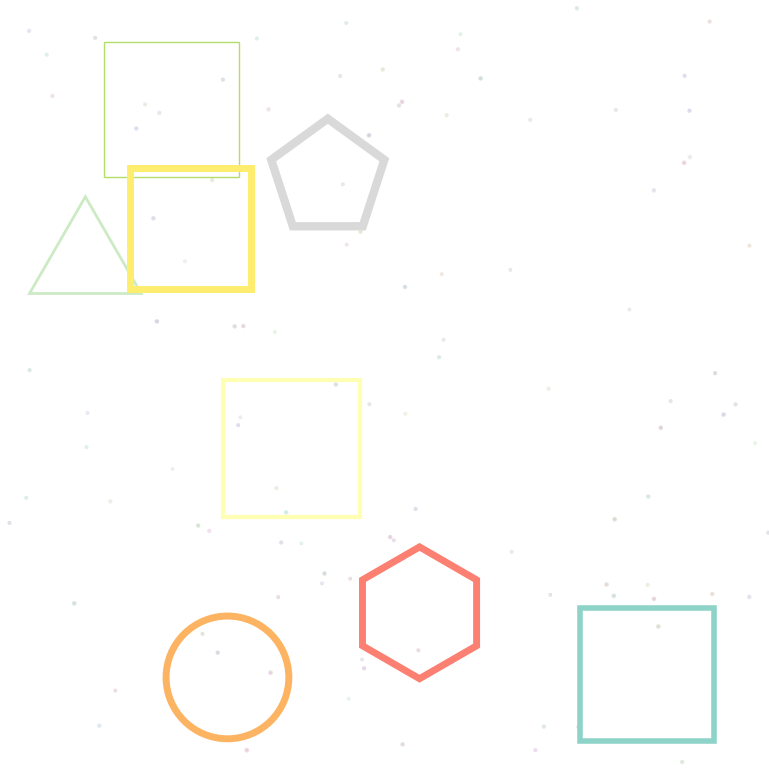[{"shape": "square", "thickness": 2, "radius": 0.43, "center": [0.84, 0.124]}, {"shape": "square", "thickness": 1.5, "radius": 0.44, "center": [0.379, 0.417]}, {"shape": "hexagon", "thickness": 2.5, "radius": 0.43, "center": [0.545, 0.204]}, {"shape": "circle", "thickness": 2.5, "radius": 0.4, "center": [0.295, 0.12]}, {"shape": "square", "thickness": 0.5, "radius": 0.44, "center": [0.223, 0.858]}, {"shape": "pentagon", "thickness": 3, "radius": 0.39, "center": [0.426, 0.769]}, {"shape": "triangle", "thickness": 1, "radius": 0.42, "center": [0.111, 0.661]}, {"shape": "square", "thickness": 2.5, "radius": 0.4, "center": [0.247, 0.703]}]